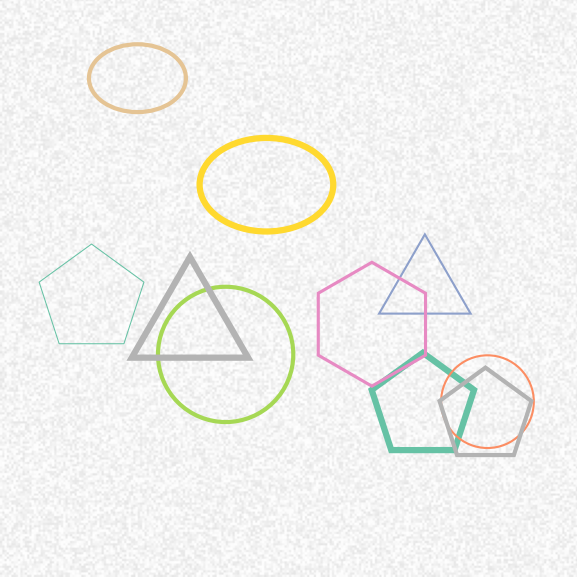[{"shape": "pentagon", "thickness": 0.5, "radius": 0.48, "center": [0.158, 0.481]}, {"shape": "pentagon", "thickness": 3, "radius": 0.47, "center": [0.732, 0.295]}, {"shape": "circle", "thickness": 1, "radius": 0.4, "center": [0.844, 0.304]}, {"shape": "triangle", "thickness": 1, "radius": 0.46, "center": [0.736, 0.502]}, {"shape": "hexagon", "thickness": 1.5, "radius": 0.54, "center": [0.644, 0.438]}, {"shape": "circle", "thickness": 2, "radius": 0.59, "center": [0.391, 0.385]}, {"shape": "oval", "thickness": 3, "radius": 0.58, "center": [0.461, 0.679]}, {"shape": "oval", "thickness": 2, "radius": 0.42, "center": [0.238, 0.864]}, {"shape": "pentagon", "thickness": 2, "radius": 0.42, "center": [0.841, 0.279]}, {"shape": "triangle", "thickness": 3, "radius": 0.58, "center": [0.329, 0.438]}]